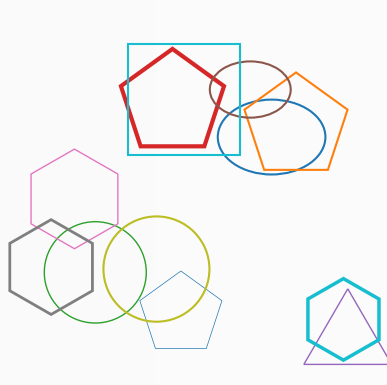[{"shape": "oval", "thickness": 1.5, "radius": 0.69, "center": [0.701, 0.644]}, {"shape": "pentagon", "thickness": 0.5, "radius": 0.56, "center": [0.467, 0.185]}, {"shape": "pentagon", "thickness": 1.5, "radius": 0.7, "center": [0.764, 0.672]}, {"shape": "circle", "thickness": 1, "radius": 0.66, "center": [0.246, 0.293]}, {"shape": "pentagon", "thickness": 3, "radius": 0.7, "center": [0.445, 0.733]}, {"shape": "triangle", "thickness": 1, "radius": 0.65, "center": [0.897, 0.119]}, {"shape": "oval", "thickness": 1.5, "radius": 0.52, "center": [0.646, 0.767]}, {"shape": "hexagon", "thickness": 1, "radius": 0.65, "center": [0.192, 0.483]}, {"shape": "hexagon", "thickness": 2, "radius": 0.62, "center": [0.132, 0.306]}, {"shape": "circle", "thickness": 1.5, "radius": 0.68, "center": [0.404, 0.301]}, {"shape": "hexagon", "thickness": 2.5, "radius": 0.53, "center": [0.886, 0.17]}, {"shape": "square", "thickness": 1.5, "radius": 0.72, "center": [0.474, 0.741]}]